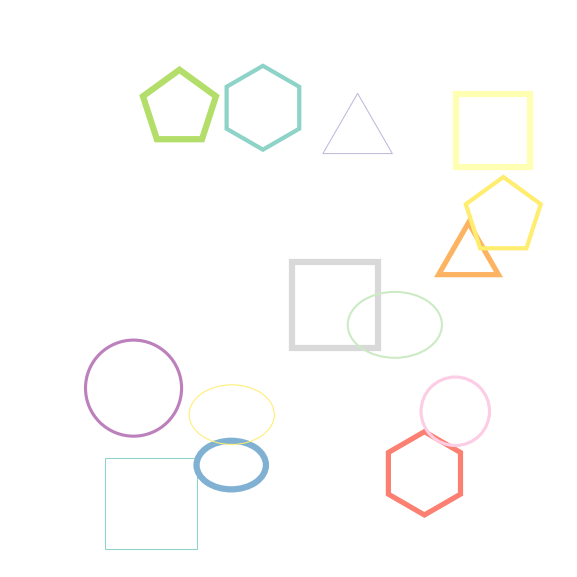[{"shape": "square", "thickness": 0.5, "radius": 0.4, "center": [0.261, 0.127]}, {"shape": "hexagon", "thickness": 2, "radius": 0.36, "center": [0.455, 0.813]}, {"shape": "square", "thickness": 3, "radius": 0.32, "center": [0.853, 0.773]}, {"shape": "triangle", "thickness": 0.5, "radius": 0.35, "center": [0.619, 0.768]}, {"shape": "hexagon", "thickness": 2.5, "radius": 0.36, "center": [0.735, 0.18]}, {"shape": "oval", "thickness": 3, "radius": 0.3, "center": [0.4, 0.194]}, {"shape": "triangle", "thickness": 2.5, "radius": 0.3, "center": [0.811, 0.554]}, {"shape": "pentagon", "thickness": 3, "radius": 0.33, "center": [0.311, 0.812]}, {"shape": "circle", "thickness": 1.5, "radius": 0.3, "center": [0.788, 0.287]}, {"shape": "square", "thickness": 3, "radius": 0.37, "center": [0.58, 0.471]}, {"shape": "circle", "thickness": 1.5, "radius": 0.42, "center": [0.231, 0.327]}, {"shape": "oval", "thickness": 1, "radius": 0.41, "center": [0.684, 0.437]}, {"shape": "oval", "thickness": 0.5, "radius": 0.37, "center": [0.401, 0.281]}, {"shape": "pentagon", "thickness": 2, "radius": 0.34, "center": [0.871, 0.624]}]